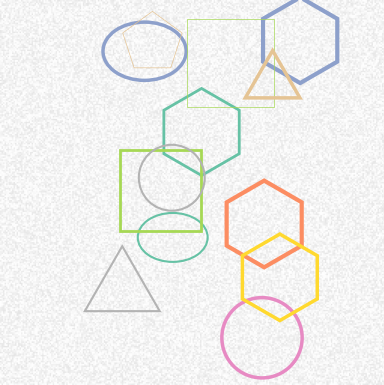[{"shape": "hexagon", "thickness": 2, "radius": 0.57, "center": [0.524, 0.657]}, {"shape": "oval", "thickness": 1.5, "radius": 0.45, "center": [0.449, 0.383]}, {"shape": "hexagon", "thickness": 3, "radius": 0.56, "center": [0.686, 0.418]}, {"shape": "oval", "thickness": 2.5, "radius": 0.54, "center": [0.376, 0.867]}, {"shape": "hexagon", "thickness": 3, "radius": 0.56, "center": [0.78, 0.896]}, {"shape": "circle", "thickness": 2.5, "radius": 0.52, "center": [0.681, 0.123]}, {"shape": "square", "thickness": 2, "radius": 0.53, "center": [0.417, 0.505]}, {"shape": "square", "thickness": 0.5, "radius": 0.57, "center": [0.598, 0.836]}, {"shape": "hexagon", "thickness": 2.5, "radius": 0.56, "center": [0.727, 0.28]}, {"shape": "pentagon", "thickness": 0.5, "radius": 0.41, "center": [0.396, 0.889]}, {"shape": "triangle", "thickness": 2.5, "radius": 0.41, "center": [0.708, 0.787]}, {"shape": "triangle", "thickness": 1.5, "radius": 0.56, "center": [0.318, 0.248]}, {"shape": "circle", "thickness": 1.5, "radius": 0.43, "center": [0.446, 0.538]}]